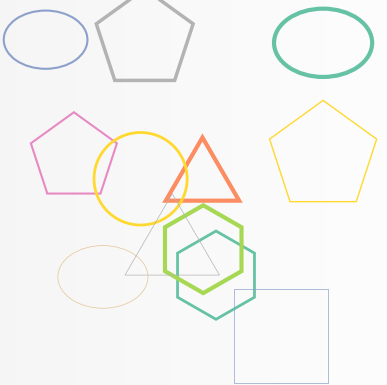[{"shape": "hexagon", "thickness": 2, "radius": 0.57, "center": [0.557, 0.285]}, {"shape": "oval", "thickness": 3, "radius": 0.63, "center": [0.834, 0.889]}, {"shape": "triangle", "thickness": 3, "radius": 0.55, "center": [0.522, 0.533]}, {"shape": "square", "thickness": 0.5, "radius": 0.61, "center": [0.724, 0.127]}, {"shape": "oval", "thickness": 1.5, "radius": 0.54, "center": [0.118, 0.897]}, {"shape": "pentagon", "thickness": 1.5, "radius": 0.58, "center": [0.191, 0.592]}, {"shape": "hexagon", "thickness": 3, "radius": 0.57, "center": [0.525, 0.353]}, {"shape": "pentagon", "thickness": 1, "radius": 0.73, "center": [0.834, 0.594]}, {"shape": "circle", "thickness": 2, "radius": 0.6, "center": [0.363, 0.536]}, {"shape": "oval", "thickness": 0.5, "radius": 0.58, "center": [0.266, 0.281]}, {"shape": "triangle", "thickness": 0.5, "radius": 0.7, "center": [0.444, 0.356]}, {"shape": "pentagon", "thickness": 2.5, "radius": 0.66, "center": [0.373, 0.897]}]